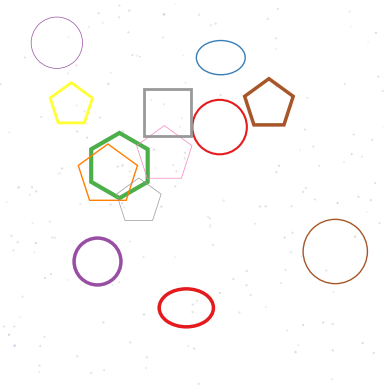[{"shape": "oval", "thickness": 2.5, "radius": 0.35, "center": [0.484, 0.2]}, {"shape": "circle", "thickness": 1.5, "radius": 0.35, "center": [0.57, 0.67]}, {"shape": "oval", "thickness": 1, "radius": 0.32, "center": [0.573, 0.85]}, {"shape": "hexagon", "thickness": 3, "radius": 0.42, "center": [0.31, 0.57]}, {"shape": "circle", "thickness": 0.5, "radius": 0.33, "center": [0.148, 0.889]}, {"shape": "circle", "thickness": 2.5, "radius": 0.3, "center": [0.253, 0.321]}, {"shape": "pentagon", "thickness": 1, "radius": 0.4, "center": [0.28, 0.545]}, {"shape": "pentagon", "thickness": 2, "radius": 0.29, "center": [0.185, 0.728]}, {"shape": "pentagon", "thickness": 2.5, "radius": 0.33, "center": [0.699, 0.729]}, {"shape": "circle", "thickness": 1, "radius": 0.42, "center": [0.871, 0.347]}, {"shape": "pentagon", "thickness": 0.5, "radius": 0.38, "center": [0.427, 0.598]}, {"shape": "pentagon", "thickness": 0.5, "radius": 0.3, "center": [0.361, 0.477]}, {"shape": "square", "thickness": 2, "radius": 0.31, "center": [0.435, 0.707]}]